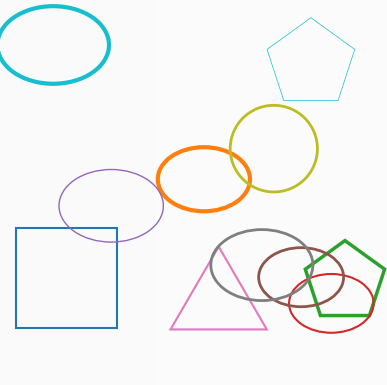[{"shape": "square", "thickness": 1.5, "radius": 0.65, "center": [0.172, 0.277]}, {"shape": "oval", "thickness": 3, "radius": 0.59, "center": [0.526, 0.534]}, {"shape": "pentagon", "thickness": 2.5, "radius": 0.54, "center": [0.89, 0.267]}, {"shape": "oval", "thickness": 1.5, "radius": 0.55, "center": [0.855, 0.212]}, {"shape": "oval", "thickness": 1, "radius": 0.67, "center": [0.287, 0.465]}, {"shape": "oval", "thickness": 2, "radius": 0.55, "center": [0.777, 0.28]}, {"shape": "triangle", "thickness": 1.5, "radius": 0.72, "center": [0.564, 0.216]}, {"shape": "oval", "thickness": 2, "radius": 0.66, "center": [0.676, 0.311]}, {"shape": "circle", "thickness": 2, "radius": 0.56, "center": [0.707, 0.614]}, {"shape": "oval", "thickness": 3, "radius": 0.72, "center": [0.137, 0.883]}, {"shape": "pentagon", "thickness": 0.5, "radius": 0.59, "center": [0.802, 0.835]}]